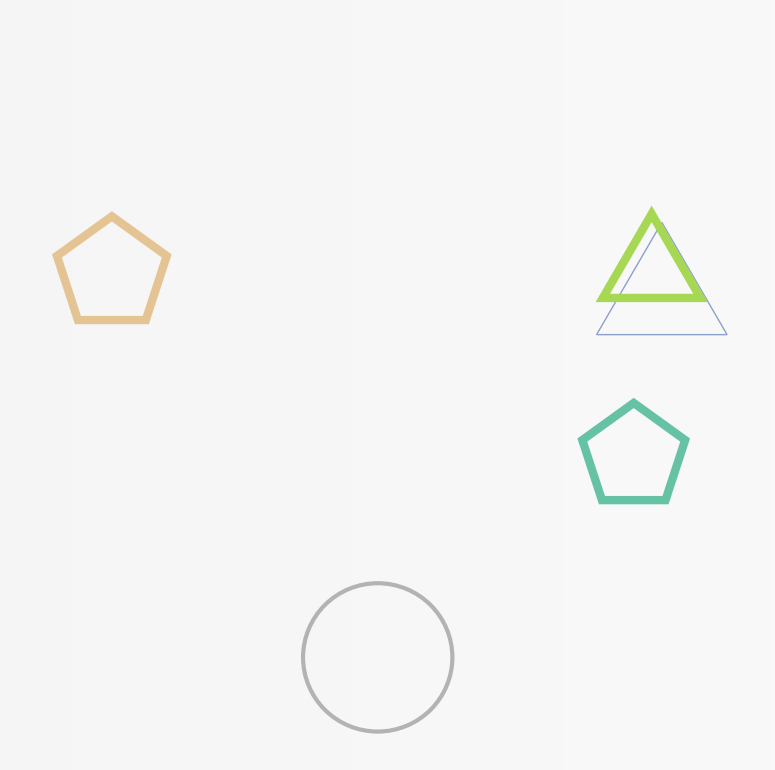[{"shape": "pentagon", "thickness": 3, "radius": 0.35, "center": [0.818, 0.407]}, {"shape": "triangle", "thickness": 0.5, "radius": 0.49, "center": [0.854, 0.614]}, {"shape": "triangle", "thickness": 3, "radius": 0.36, "center": [0.841, 0.649]}, {"shape": "pentagon", "thickness": 3, "radius": 0.37, "center": [0.144, 0.645]}, {"shape": "circle", "thickness": 1.5, "radius": 0.48, "center": [0.487, 0.146]}]